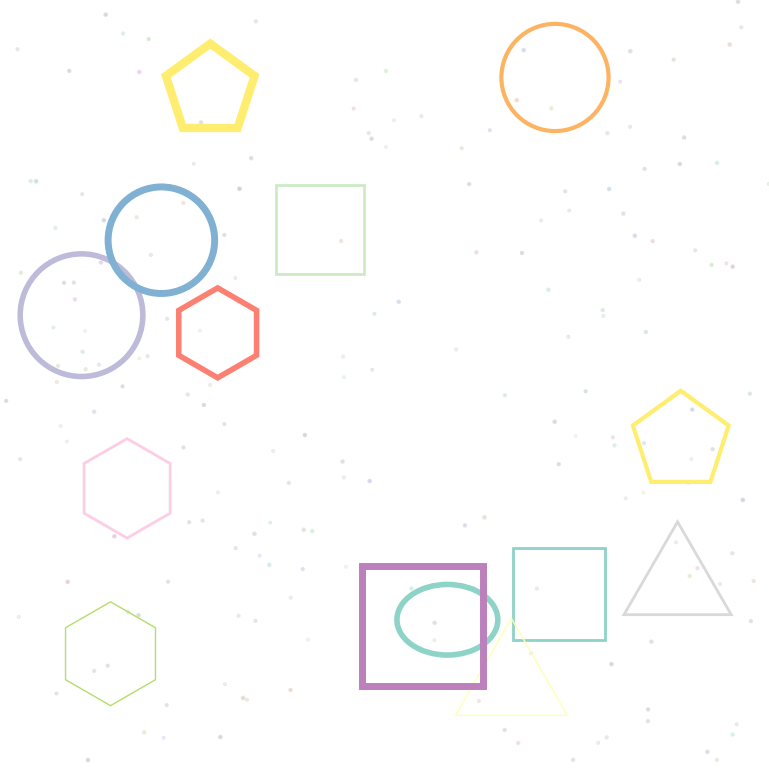[{"shape": "oval", "thickness": 2, "radius": 0.33, "center": [0.581, 0.195]}, {"shape": "square", "thickness": 1, "radius": 0.3, "center": [0.726, 0.229]}, {"shape": "triangle", "thickness": 0.5, "radius": 0.42, "center": [0.664, 0.113]}, {"shape": "circle", "thickness": 2, "radius": 0.4, "center": [0.106, 0.591]}, {"shape": "hexagon", "thickness": 2, "radius": 0.29, "center": [0.283, 0.568]}, {"shape": "circle", "thickness": 2.5, "radius": 0.35, "center": [0.21, 0.688]}, {"shape": "circle", "thickness": 1.5, "radius": 0.35, "center": [0.721, 0.899]}, {"shape": "hexagon", "thickness": 0.5, "radius": 0.34, "center": [0.143, 0.151]}, {"shape": "hexagon", "thickness": 1, "radius": 0.32, "center": [0.165, 0.366]}, {"shape": "triangle", "thickness": 1, "radius": 0.4, "center": [0.88, 0.242]}, {"shape": "square", "thickness": 2.5, "radius": 0.39, "center": [0.548, 0.187]}, {"shape": "square", "thickness": 1, "radius": 0.29, "center": [0.416, 0.702]}, {"shape": "pentagon", "thickness": 3, "radius": 0.3, "center": [0.273, 0.883]}, {"shape": "pentagon", "thickness": 1.5, "radius": 0.33, "center": [0.884, 0.427]}]